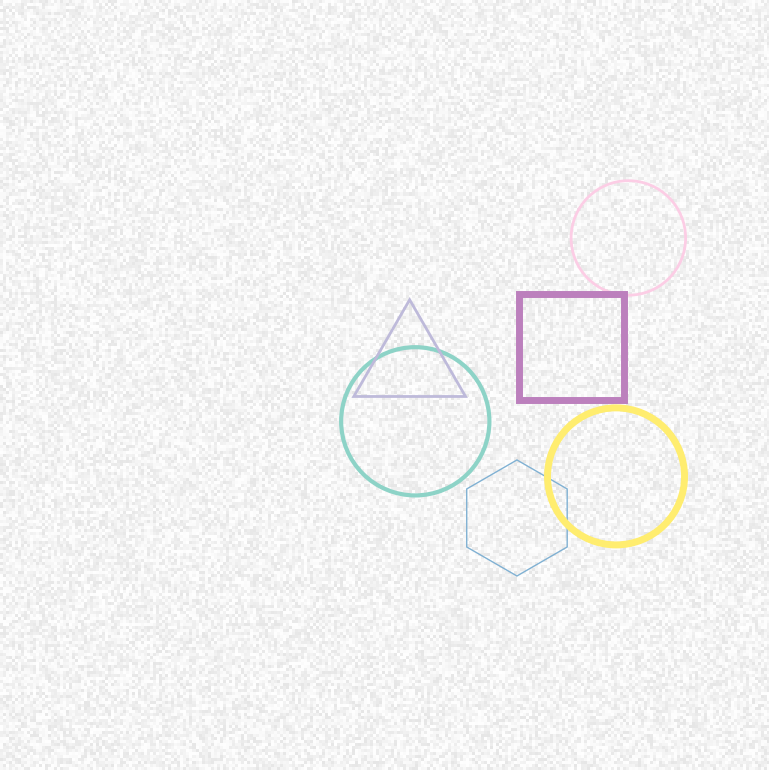[{"shape": "circle", "thickness": 1.5, "radius": 0.48, "center": [0.539, 0.453]}, {"shape": "triangle", "thickness": 1, "radius": 0.42, "center": [0.532, 0.527]}, {"shape": "hexagon", "thickness": 0.5, "radius": 0.38, "center": [0.671, 0.327]}, {"shape": "circle", "thickness": 1, "radius": 0.37, "center": [0.816, 0.691]}, {"shape": "square", "thickness": 2.5, "radius": 0.34, "center": [0.742, 0.55]}, {"shape": "circle", "thickness": 2.5, "radius": 0.44, "center": [0.8, 0.381]}]